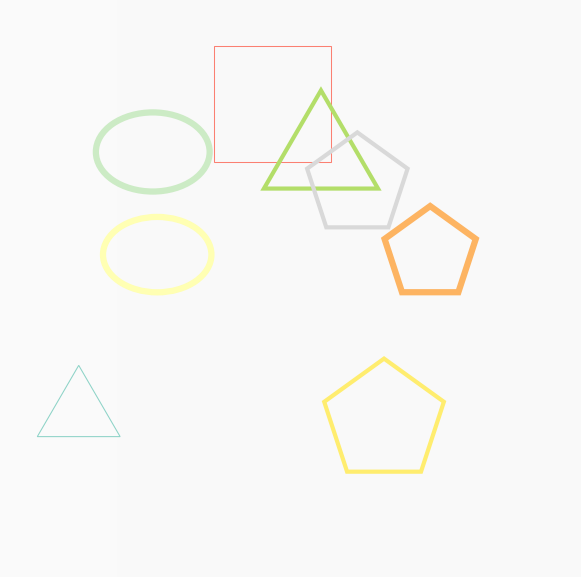[{"shape": "triangle", "thickness": 0.5, "radius": 0.41, "center": [0.135, 0.284]}, {"shape": "oval", "thickness": 3, "radius": 0.47, "center": [0.27, 0.558]}, {"shape": "square", "thickness": 0.5, "radius": 0.5, "center": [0.468, 0.82]}, {"shape": "pentagon", "thickness": 3, "radius": 0.41, "center": [0.74, 0.56]}, {"shape": "triangle", "thickness": 2, "radius": 0.57, "center": [0.552, 0.729]}, {"shape": "pentagon", "thickness": 2, "radius": 0.45, "center": [0.615, 0.679]}, {"shape": "oval", "thickness": 3, "radius": 0.49, "center": [0.263, 0.736]}, {"shape": "pentagon", "thickness": 2, "radius": 0.54, "center": [0.661, 0.27]}]